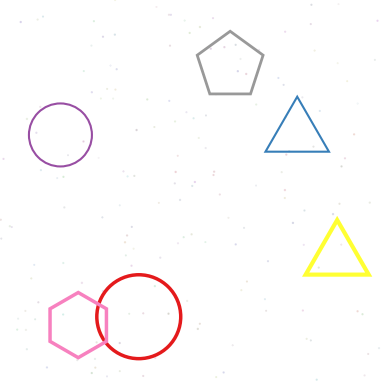[{"shape": "circle", "thickness": 2.5, "radius": 0.54, "center": [0.36, 0.177]}, {"shape": "triangle", "thickness": 1.5, "radius": 0.48, "center": [0.772, 0.654]}, {"shape": "circle", "thickness": 1.5, "radius": 0.41, "center": [0.157, 0.649]}, {"shape": "triangle", "thickness": 3, "radius": 0.47, "center": [0.876, 0.334]}, {"shape": "hexagon", "thickness": 2.5, "radius": 0.42, "center": [0.203, 0.156]}, {"shape": "pentagon", "thickness": 2, "radius": 0.45, "center": [0.598, 0.829]}]